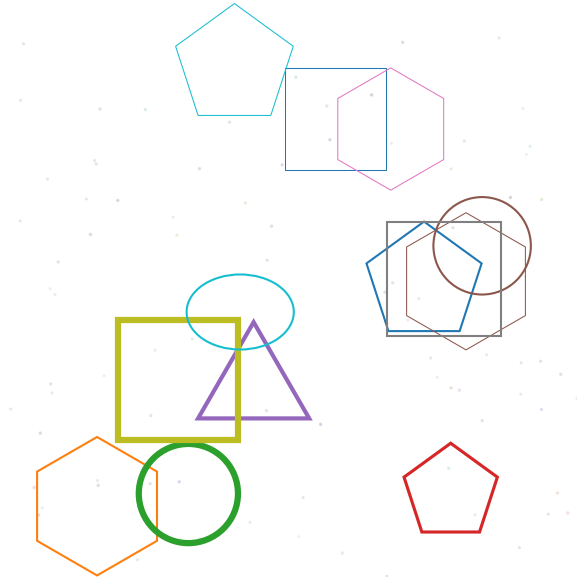[{"shape": "pentagon", "thickness": 1, "radius": 0.52, "center": [0.734, 0.511]}, {"shape": "square", "thickness": 0.5, "radius": 0.44, "center": [0.581, 0.793]}, {"shape": "hexagon", "thickness": 1, "radius": 0.6, "center": [0.168, 0.123]}, {"shape": "circle", "thickness": 3, "radius": 0.43, "center": [0.326, 0.145]}, {"shape": "pentagon", "thickness": 1.5, "radius": 0.42, "center": [0.78, 0.147]}, {"shape": "triangle", "thickness": 2, "radius": 0.56, "center": [0.439, 0.33]}, {"shape": "circle", "thickness": 1, "radius": 0.42, "center": [0.835, 0.573]}, {"shape": "hexagon", "thickness": 0.5, "radius": 0.59, "center": [0.807, 0.512]}, {"shape": "hexagon", "thickness": 0.5, "radius": 0.53, "center": [0.677, 0.776]}, {"shape": "square", "thickness": 1, "radius": 0.5, "center": [0.769, 0.516]}, {"shape": "square", "thickness": 3, "radius": 0.52, "center": [0.308, 0.341]}, {"shape": "oval", "thickness": 1, "radius": 0.46, "center": [0.416, 0.459]}, {"shape": "pentagon", "thickness": 0.5, "radius": 0.54, "center": [0.406, 0.886]}]